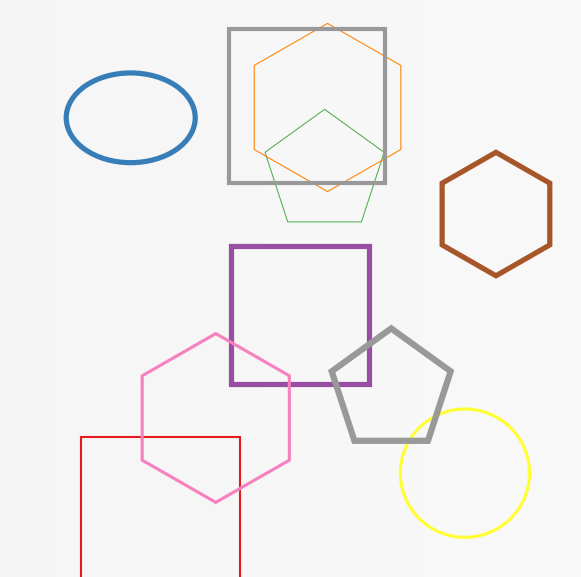[{"shape": "square", "thickness": 1, "radius": 0.68, "center": [0.276, 0.105]}, {"shape": "oval", "thickness": 2.5, "radius": 0.55, "center": [0.225, 0.795]}, {"shape": "pentagon", "thickness": 0.5, "radius": 0.54, "center": [0.558, 0.702]}, {"shape": "square", "thickness": 2.5, "radius": 0.59, "center": [0.516, 0.454]}, {"shape": "hexagon", "thickness": 0.5, "radius": 0.73, "center": [0.564, 0.813]}, {"shape": "circle", "thickness": 1.5, "radius": 0.56, "center": [0.8, 0.18]}, {"shape": "hexagon", "thickness": 2.5, "radius": 0.53, "center": [0.853, 0.628]}, {"shape": "hexagon", "thickness": 1.5, "radius": 0.73, "center": [0.371, 0.275]}, {"shape": "pentagon", "thickness": 3, "radius": 0.54, "center": [0.673, 0.323]}, {"shape": "square", "thickness": 2, "radius": 0.67, "center": [0.528, 0.816]}]